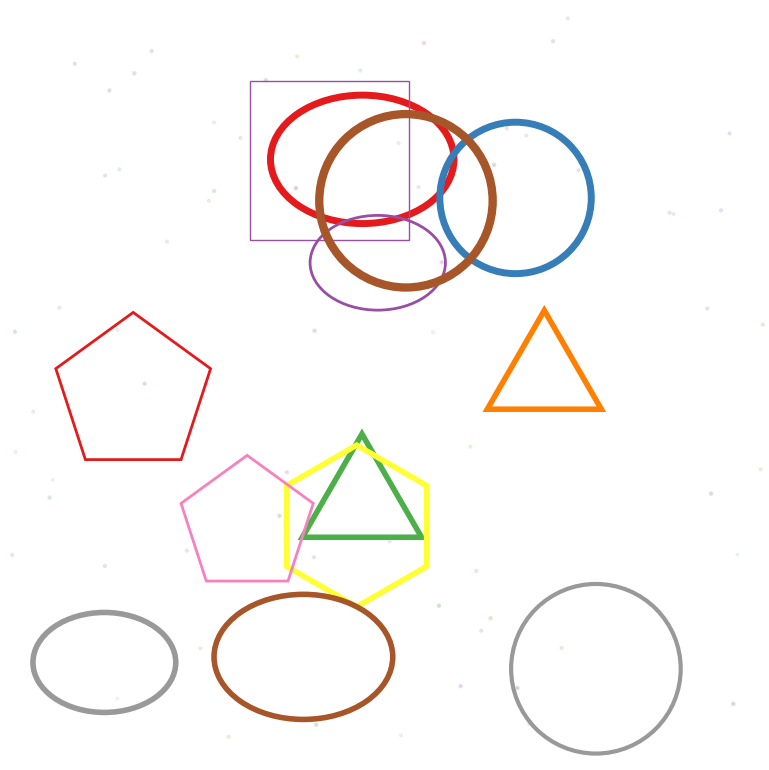[{"shape": "oval", "thickness": 2.5, "radius": 0.6, "center": [0.47, 0.793]}, {"shape": "pentagon", "thickness": 1, "radius": 0.53, "center": [0.173, 0.489]}, {"shape": "circle", "thickness": 2.5, "radius": 0.49, "center": [0.67, 0.743]}, {"shape": "triangle", "thickness": 2, "radius": 0.45, "center": [0.47, 0.347]}, {"shape": "square", "thickness": 0.5, "radius": 0.52, "center": [0.428, 0.791]}, {"shape": "oval", "thickness": 1, "radius": 0.44, "center": [0.491, 0.659]}, {"shape": "triangle", "thickness": 2, "radius": 0.43, "center": [0.707, 0.511]}, {"shape": "hexagon", "thickness": 2, "radius": 0.52, "center": [0.463, 0.317]}, {"shape": "circle", "thickness": 3, "radius": 0.56, "center": [0.527, 0.739]}, {"shape": "oval", "thickness": 2, "radius": 0.58, "center": [0.394, 0.147]}, {"shape": "pentagon", "thickness": 1, "radius": 0.45, "center": [0.321, 0.318]}, {"shape": "oval", "thickness": 2, "radius": 0.46, "center": [0.136, 0.14]}, {"shape": "circle", "thickness": 1.5, "radius": 0.55, "center": [0.774, 0.131]}]